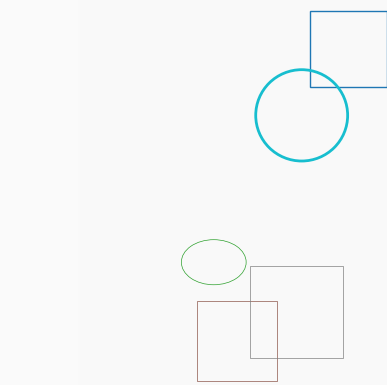[{"shape": "square", "thickness": 1, "radius": 0.5, "center": [0.899, 0.873]}, {"shape": "oval", "thickness": 0.5, "radius": 0.42, "center": [0.552, 0.319]}, {"shape": "square", "thickness": 0.5, "radius": 0.52, "center": [0.612, 0.114]}, {"shape": "square", "thickness": 0.5, "radius": 0.6, "center": [0.765, 0.191]}, {"shape": "circle", "thickness": 2, "radius": 0.59, "center": [0.779, 0.7]}]